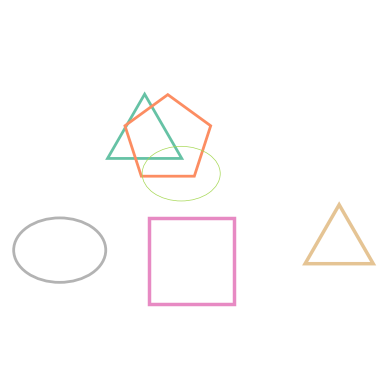[{"shape": "triangle", "thickness": 2, "radius": 0.56, "center": [0.376, 0.644]}, {"shape": "pentagon", "thickness": 2, "radius": 0.59, "center": [0.436, 0.637]}, {"shape": "square", "thickness": 2.5, "radius": 0.56, "center": [0.498, 0.322]}, {"shape": "oval", "thickness": 0.5, "radius": 0.51, "center": [0.471, 0.549]}, {"shape": "triangle", "thickness": 2.5, "radius": 0.51, "center": [0.881, 0.366]}, {"shape": "oval", "thickness": 2, "radius": 0.6, "center": [0.155, 0.35]}]